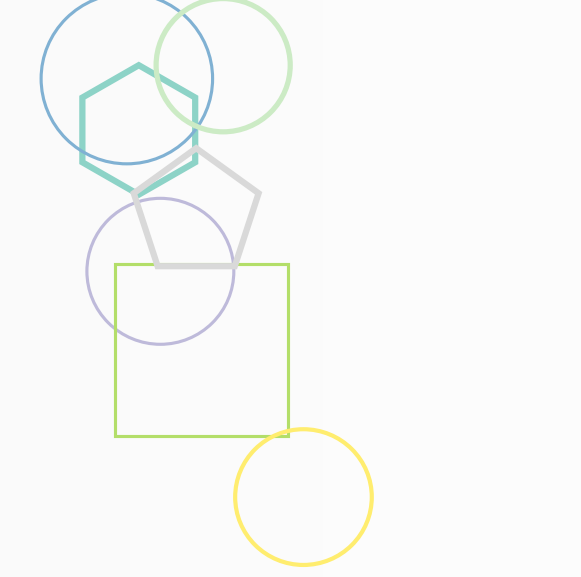[{"shape": "hexagon", "thickness": 3, "radius": 0.56, "center": [0.239, 0.774]}, {"shape": "circle", "thickness": 1.5, "radius": 0.63, "center": [0.276, 0.529]}, {"shape": "circle", "thickness": 1.5, "radius": 0.74, "center": [0.218, 0.863]}, {"shape": "square", "thickness": 1.5, "radius": 0.74, "center": [0.347, 0.393]}, {"shape": "pentagon", "thickness": 3, "radius": 0.56, "center": [0.338, 0.63]}, {"shape": "circle", "thickness": 2.5, "radius": 0.58, "center": [0.384, 0.886]}, {"shape": "circle", "thickness": 2, "radius": 0.59, "center": [0.522, 0.138]}]